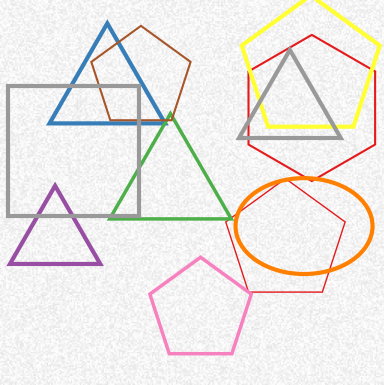[{"shape": "hexagon", "thickness": 1.5, "radius": 0.95, "center": [0.81, 0.72]}, {"shape": "pentagon", "thickness": 1, "radius": 0.82, "center": [0.741, 0.373]}, {"shape": "triangle", "thickness": 3, "radius": 0.87, "center": [0.279, 0.766]}, {"shape": "triangle", "thickness": 2.5, "radius": 0.91, "center": [0.443, 0.523]}, {"shape": "triangle", "thickness": 3, "radius": 0.68, "center": [0.143, 0.382]}, {"shape": "oval", "thickness": 3, "radius": 0.89, "center": [0.79, 0.413]}, {"shape": "pentagon", "thickness": 3, "radius": 0.94, "center": [0.807, 0.823]}, {"shape": "pentagon", "thickness": 1.5, "radius": 0.68, "center": [0.366, 0.797]}, {"shape": "pentagon", "thickness": 2.5, "radius": 0.69, "center": [0.521, 0.193]}, {"shape": "triangle", "thickness": 3, "radius": 0.76, "center": [0.753, 0.718]}, {"shape": "square", "thickness": 3, "radius": 0.85, "center": [0.191, 0.607]}]